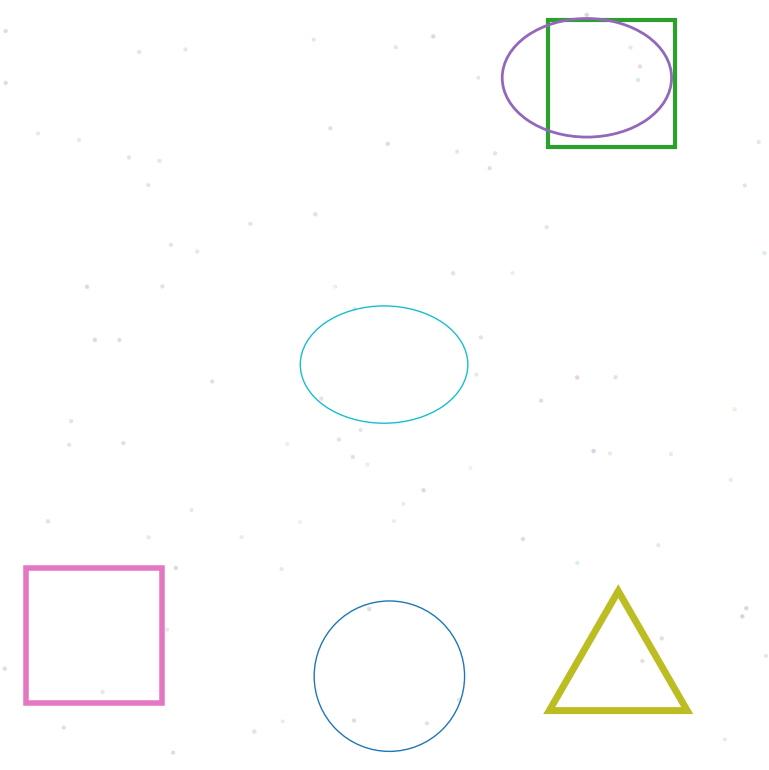[{"shape": "circle", "thickness": 0.5, "radius": 0.49, "center": [0.506, 0.122]}, {"shape": "square", "thickness": 1.5, "radius": 0.41, "center": [0.794, 0.891]}, {"shape": "oval", "thickness": 1, "radius": 0.55, "center": [0.762, 0.899]}, {"shape": "square", "thickness": 2, "radius": 0.44, "center": [0.122, 0.175]}, {"shape": "triangle", "thickness": 2.5, "radius": 0.52, "center": [0.803, 0.129]}, {"shape": "oval", "thickness": 0.5, "radius": 0.54, "center": [0.499, 0.527]}]